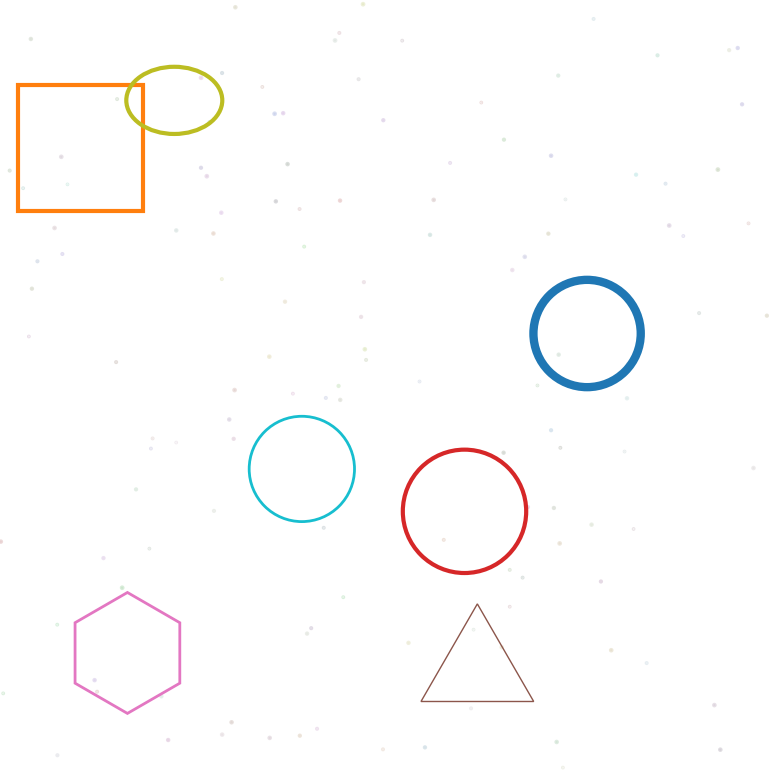[{"shape": "circle", "thickness": 3, "radius": 0.35, "center": [0.762, 0.567]}, {"shape": "square", "thickness": 1.5, "radius": 0.41, "center": [0.105, 0.808]}, {"shape": "circle", "thickness": 1.5, "radius": 0.4, "center": [0.603, 0.336]}, {"shape": "triangle", "thickness": 0.5, "radius": 0.42, "center": [0.62, 0.131]}, {"shape": "hexagon", "thickness": 1, "radius": 0.39, "center": [0.165, 0.152]}, {"shape": "oval", "thickness": 1.5, "radius": 0.31, "center": [0.226, 0.87]}, {"shape": "circle", "thickness": 1, "radius": 0.34, "center": [0.392, 0.391]}]